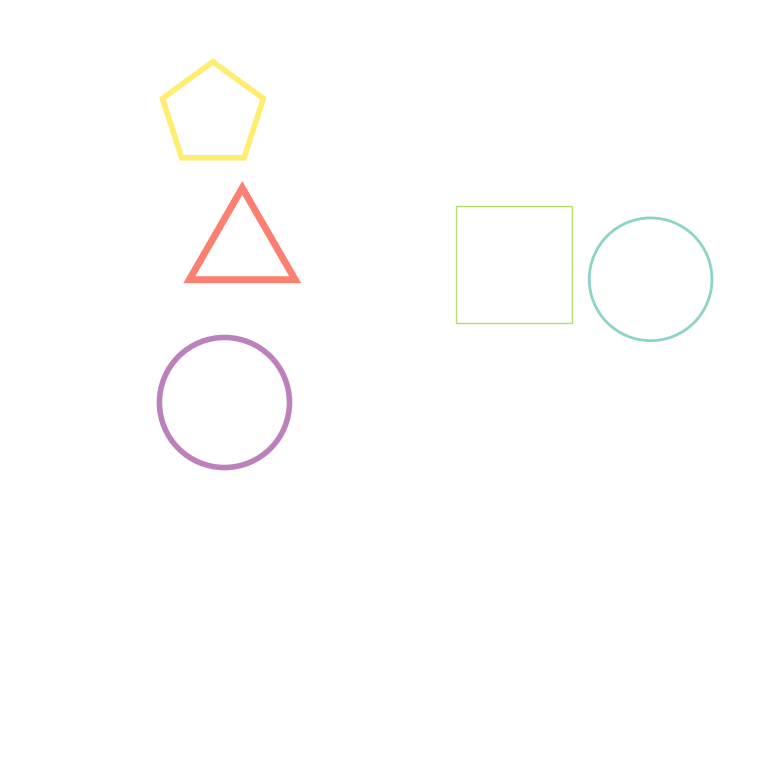[{"shape": "circle", "thickness": 1, "radius": 0.4, "center": [0.845, 0.637]}, {"shape": "triangle", "thickness": 2.5, "radius": 0.4, "center": [0.315, 0.676]}, {"shape": "square", "thickness": 0.5, "radius": 0.38, "center": [0.667, 0.657]}, {"shape": "circle", "thickness": 2, "radius": 0.42, "center": [0.292, 0.477]}, {"shape": "pentagon", "thickness": 2, "radius": 0.34, "center": [0.276, 0.851]}]